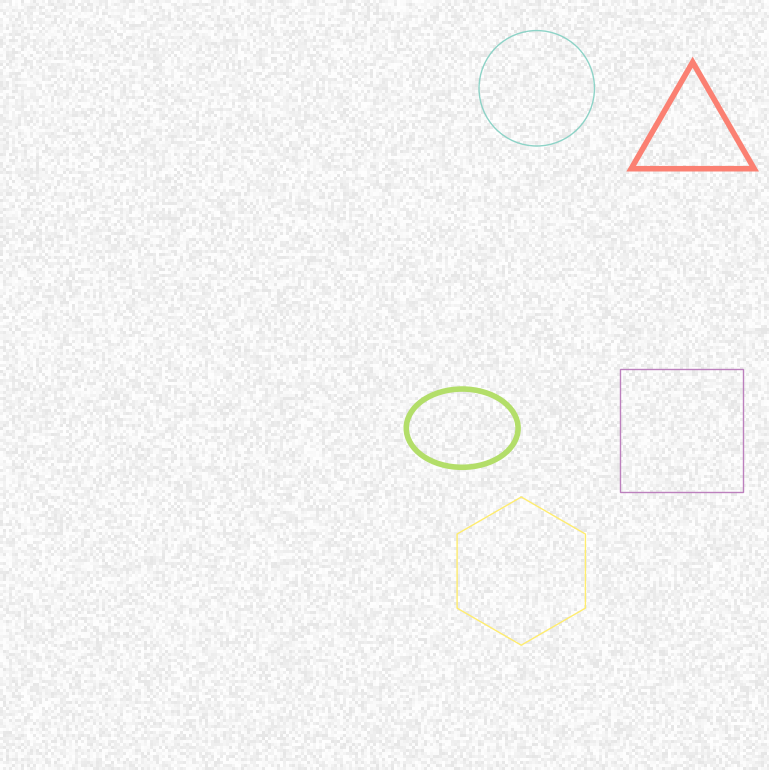[{"shape": "circle", "thickness": 0.5, "radius": 0.37, "center": [0.697, 0.885]}, {"shape": "triangle", "thickness": 2, "radius": 0.46, "center": [0.9, 0.827]}, {"shape": "oval", "thickness": 2, "radius": 0.36, "center": [0.6, 0.444]}, {"shape": "square", "thickness": 0.5, "radius": 0.4, "center": [0.885, 0.441]}, {"shape": "hexagon", "thickness": 0.5, "radius": 0.48, "center": [0.677, 0.258]}]